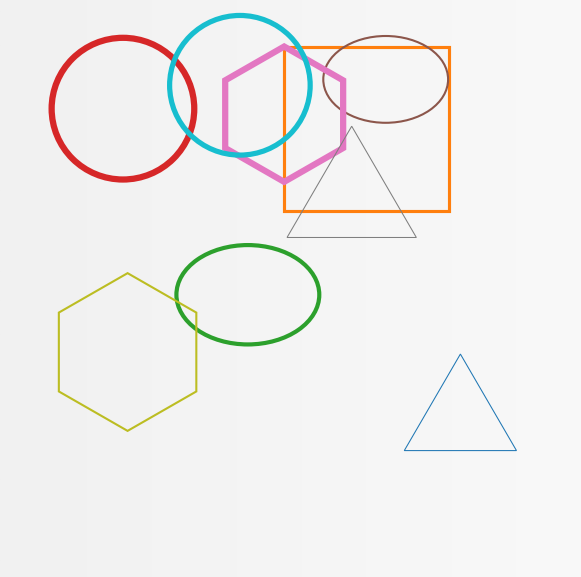[{"shape": "triangle", "thickness": 0.5, "radius": 0.56, "center": [0.792, 0.275]}, {"shape": "square", "thickness": 1.5, "radius": 0.71, "center": [0.631, 0.776]}, {"shape": "oval", "thickness": 2, "radius": 0.61, "center": [0.426, 0.489]}, {"shape": "circle", "thickness": 3, "radius": 0.61, "center": [0.212, 0.811]}, {"shape": "oval", "thickness": 1, "radius": 0.54, "center": [0.664, 0.862]}, {"shape": "hexagon", "thickness": 3, "radius": 0.59, "center": [0.489, 0.801]}, {"shape": "triangle", "thickness": 0.5, "radius": 0.64, "center": [0.605, 0.652]}, {"shape": "hexagon", "thickness": 1, "radius": 0.68, "center": [0.22, 0.39]}, {"shape": "circle", "thickness": 2.5, "radius": 0.6, "center": [0.413, 0.851]}]